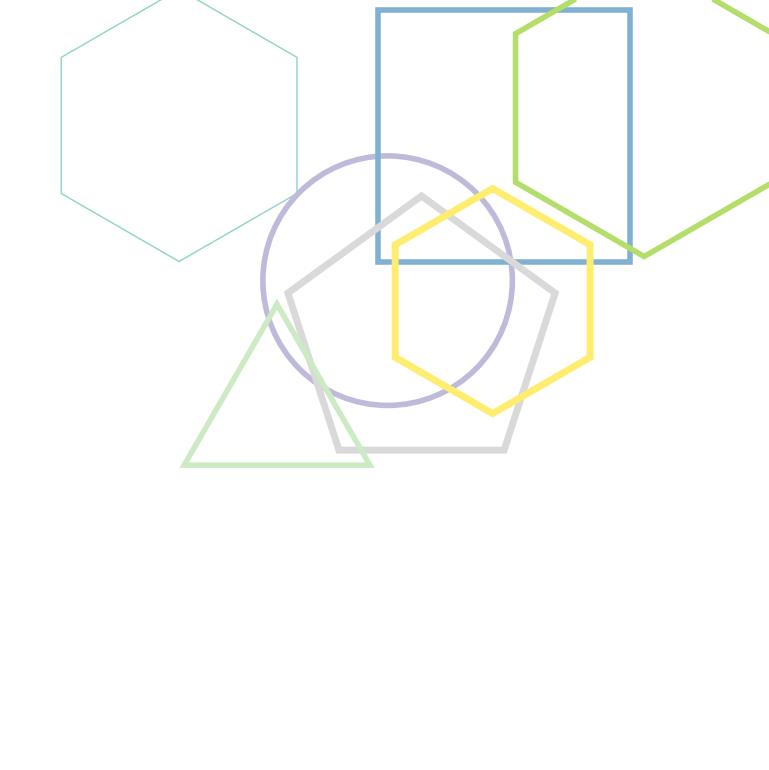[{"shape": "hexagon", "thickness": 0.5, "radius": 0.88, "center": [0.233, 0.837]}, {"shape": "circle", "thickness": 2, "radius": 0.81, "center": [0.503, 0.636]}, {"shape": "square", "thickness": 2, "radius": 0.82, "center": [0.655, 0.824]}, {"shape": "hexagon", "thickness": 2, "radius": 0.96, "center": [0.837, 0.86]}, {"shape": "pentagon", "thickness": 2.5, "radius": 0.91, "center": [0.547, 0.563]}, {"shape": "triangle", "thickness": 2, "radius": 0.7, "center": [0.36, 0.466]}, {"shape": "hexagon", "thickness": 2.5, "radius": 0.73, "center": [0.64, 0.609]}]